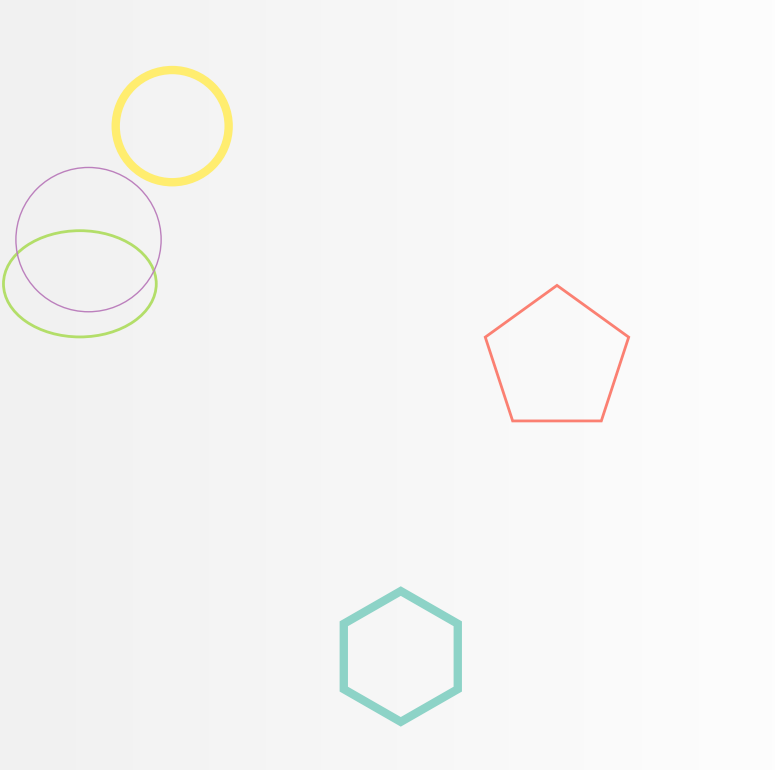[{"shape": "hexagon", "thickness": 3, "radius": 0.42, "center": [0.517, 0.147]}, {"shape": "pentagon", "thickness": 1, "radius": 0.49, "center": [0.719, 0.532]}, {"shape": "oval", "thickness": 1, "radius": 0.49, "center": [0.103, 0.631]}, {"shape": "circle", "thickness": 0.5, "radius": 0.47, "center": [0.114, 0.689]}, {"shape": "circle", "thickness": 3, "radius": 0.36, "center": [0.222, 0.836]}]